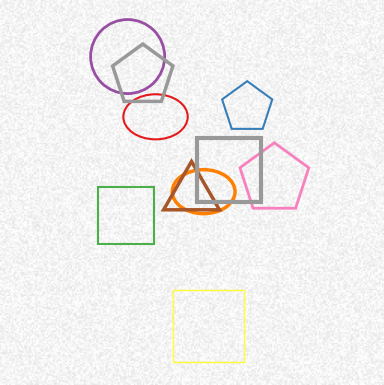[{"shape": "oval", "thickness": 1.5, "radius": 0.42, "center": [0.404, 0.697]}, {"shape": "pentagon", "thickness": 1.5, "radius": 0.34, "center": [0.642, 0.721]}, {"shape": "square", "thickness": 1.5, "radius": 0.37, "center": [0.327, 0.44]}, {"shape": "circle", "thickness": 2, "radius": 0.48, "center": [0.332, 0.853]}, {"shape": "oval", "thickness": 2.5, "radius": 0.41, "center": [0.529, 0.502]}, {"shape": "square", "thickness": 1, "radius": 0.47, "center": [0.542, 0.153]}, {"shape": "triangle", "thickness": 2.5, "radius": 0.42, "center": [0.497, 0.497]}, {"shape": "pentagon", "thickness": 2, "radius": 0.47, "center": [0.713, 0.535]}, {"shape": "pentagon", "thickness": 2.5, "radius": 0.41, "center": [0.371, 0.803]}, {"shape": "square", "thickness": 3, "radius": 0.41, "center": [0.595, 0.559]}]